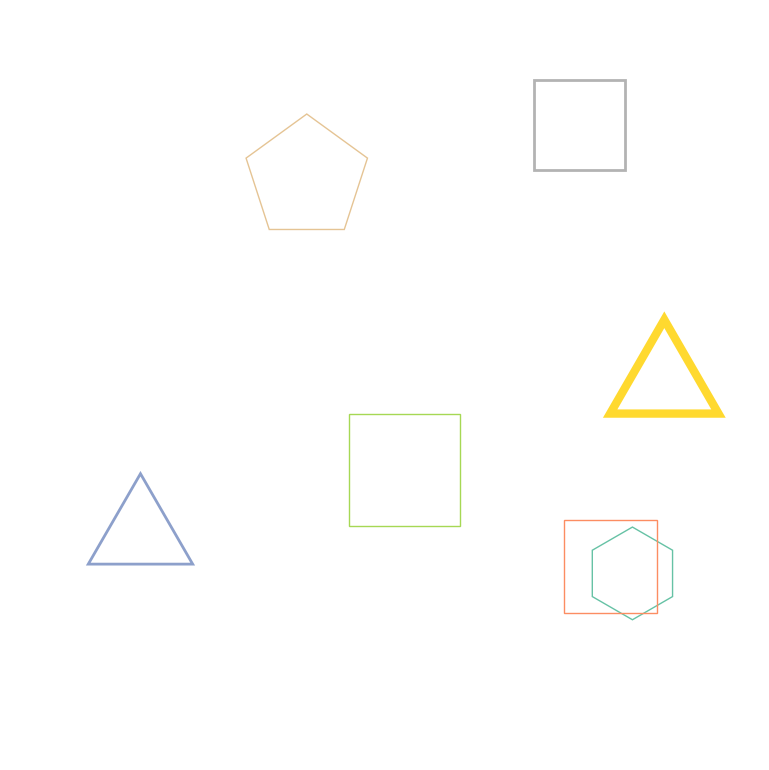[{"shape": "hexagon", "thickness": 0.5, "radius": 0.3, "center": [0.821, 0.255]}, {"shape": "square", "thickness": 0.5, "radius": 0.3, "center": [0.792, 0.264]}, {"shape": "triangle", "thickness": 1, "radius": 0.39, "center": [0.182, 0.307]}, {"shape": "square", "thickness": 0.5, "radius": 0.36, "center": [0.525, 0.39]}, {"shape": "triangle", "thickness": 3, "radius": 0.41, "center": [0.863, 0.504]}, {"shape": "pentagon", "thickness": 0.5, "radius": 0.41, "center": [0.398, 0.769]}, {"shape": "square", "thickness": 1, "radius": 0.29, "center": [0.753, 0.838]}]